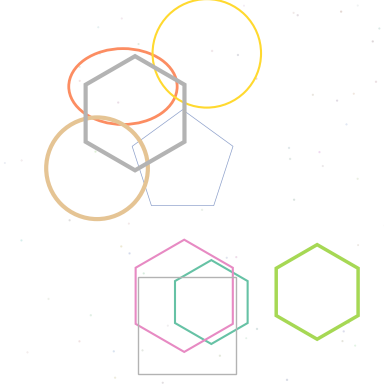[{"shape": "hexagon", "thickness": 1.5, "radius": 0.54, "center": [0.549, 0.215]}, {"shape": "oval", "thickness": 2, "radius": 0.7, "center": [0.319, 0.775]}, {"shape": "pentagon", "thickness": 0.5, "radius": 0.69, "center": [0.474, 0.577]}, {"shape": "hexagon", "thickness": 1.5, "radius": 0.73, "center": [0.479, 0.232]}, {"shape": "hexagon", "thickness": 2.5, "radius": 0.61, "center": [0.824, 0.242]}, {"shape": "circle", "thickness": 1.5, "radius": 0.7, "center": [0.537, 0.861]}, {"shape": "circle", "thickness": 3, "radius": 0.66, "center": [0.252, 0.563]}, {"shape": "square", "thickness": 1, "radius": 0.63, "center": [0.486, 0.154]}, {"shape": "hexagon", "thickness": 3, "radius": 0.74, "center": [0.351, 0.706]}]